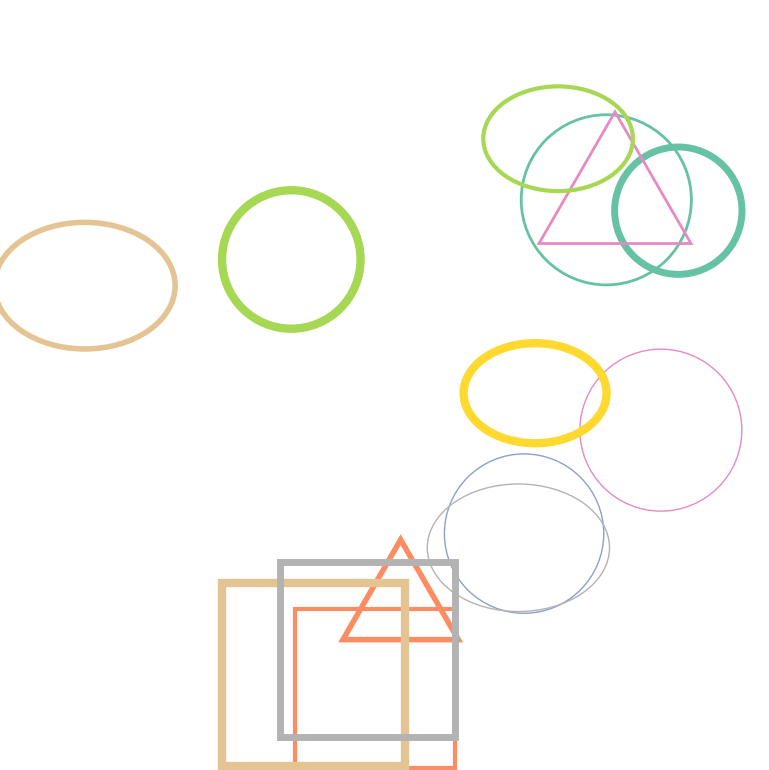[{"shape": "circle", "thickness": 1, "radius": 0.55, "center": [0.787, 0.74]}, {"shape": "circle", "thickness": 2.5, "radius": 0.41, "center": [0.881, 0.726]}, {"shape": "triangle", "thickness": 2, "radius": 0.43, "center": [0.52, 0.213]}, {"shape": "square", "thickness": 1.5, "radius": 0.52, "center": [0.487, 0.106]}, {"shape": "circle", "thickness": 0.5, "radius": 0.52, "center": [0.681, 0.307]}, {"shape": "circle", "thickness": 0.5, "radius": 0.53, "center": [0.858, 0.441]}, {"shape": "triangle", "thickness": 1, "radius": 0.57, "center": [0.799, 0.741]}, {"shape": "oval", "thickness": 1.5, "radius": 0.49, "center": [0.725, 0.82]}, {"shape": "circle", "thickness": 3, "radius": 0.45, "center": [0.378, 0.663]}, {"shape": "oval", "thickness": 3, "radius": 0.46, "center": [0.695, 0.489]}, {"shape": "oval", "thickness": 2, "radius": 0.59, "center": [0.11, 0.629]}, {"shape": "square", "thickness": 3, "radius": 0.59, "center": [0.407, 0.124]}, {"shape": "oval", "thickness": 0.5, "radius": 0.59, "center": [0.673, 0.289]}, {"shape": "square", "thickness": 2.5, "radius": 0.57, "center": [0.477, 0.156]}]